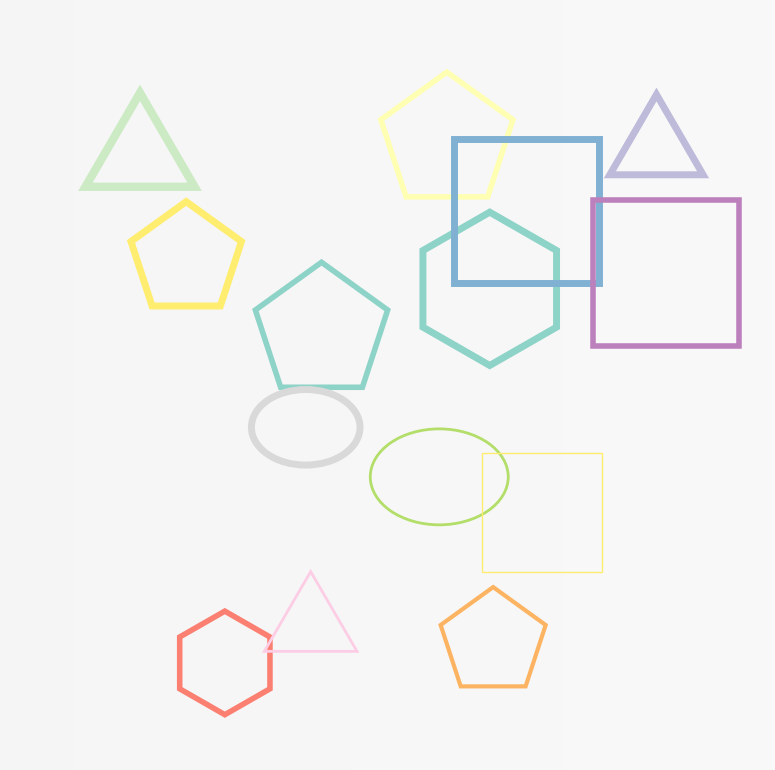[{"shape": "pentagon", "thickness": 2, "radius": 0.45, "center": [0.415, 0.57]}, {"shape": "hexagon", "thickness": 2.5, "radius": 0.5, "center": [0.632, 0.625]}, {"shape": "pentagon", "thickness": 2, "radius": 0.45, "center": [0.577, 0.817]}, {"shape": "triangle", "thickness": 2.5, "radius": 0.35, "center": [0.847, 0.808]}, {"shape": "hexagon", "thickness": 2, "radius": 0.34, "center": [0.29, 0.139]}, {"shape": "square", "thickness": 2.5, "radius": 0.47, "center": [0.68, 0.725]}, {"shape": "pentagon", "thickness": 1.5, "radius": 0.36, "center": [0.636, 0.166]}, {"shape": "oval", "thickness": 1, "radius": 0.45, "center": [0.567, 0.381]}, {"shape": "triangle", "thickness": 1, "radius": 0.35, "center": [0.401, 0.189]}, {"shape": "oval", "thickness": 2.5, "radius": 0.35, "center": [0.394, 0.445]}, {"shape": "square", "thickness": 2, "radius": 0.47, "center": [0.86, 0.645]}, {"shape": "triangle", "thickness": 3, "radius": 0.41, "center": [0.181, 0.798]}, {"shape": "pentagon", "thickness": 2.5, "radius": 0.37, "center": [0.24, 0.663]}, {"shape": "square", "thickness": 0.5, "radius": 0.39, "center": [0.699, 0.335]}]